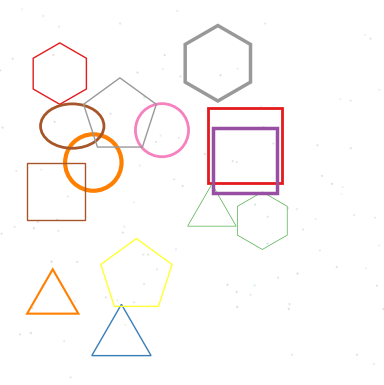[{"shape": "hexagon", "thickness": 1, "radius": 0.4, "center": [0.155, 0.809]}, {"shape": "square", "thickness": 2, "radius": 0.49, "center": [0.636, 0.622]}, {"shape": "triangle", "thickness": 1, "radius": 0.44, "center": [0.315, 0.121]}, {"shape": "hexagon", "thickness": 0.5, "radius": 0.37, "center": [0.681, 0.427]}, {"shape": "triangle", "thickness": 0.5, "radius": 0.36, "center": [0.55, 0.449]}, {"shape": "square", "thickness": 2.5, "radius": 0.42, "center": [0.636, 0.583]}, {"shape": "triangle", "thickness": 1.5, "radius": 0.38, "center": [0.137, 0.224]}, {"shape": "circle", "thickness": 3, "radius": 0.37, "center": [0.242, 0.578]}, {"shape": "pentagon", "thickness": 1, "radius": 0.49, "center": [0.354, 0.283]}, {"shape": "square", "thickness": 1, "radius": 0.37, "center": [0.146, 0.503]}, {"shape": "oval", "thickness": 2, "radius": 0.41, "center": [0.188, 0.673]}, {"shape": "circle", "thickness": 2, "radius": 0.34, "center": [0.421, 0.662]}, {"shape": "hexagon", "thickness": 2.5, "radius": 0.49, "center": [0.566, 0.836]}, {"shape": "pentagon", "thickness": 1, "radius": 0.5, "center": [0.311, 0.698]}]